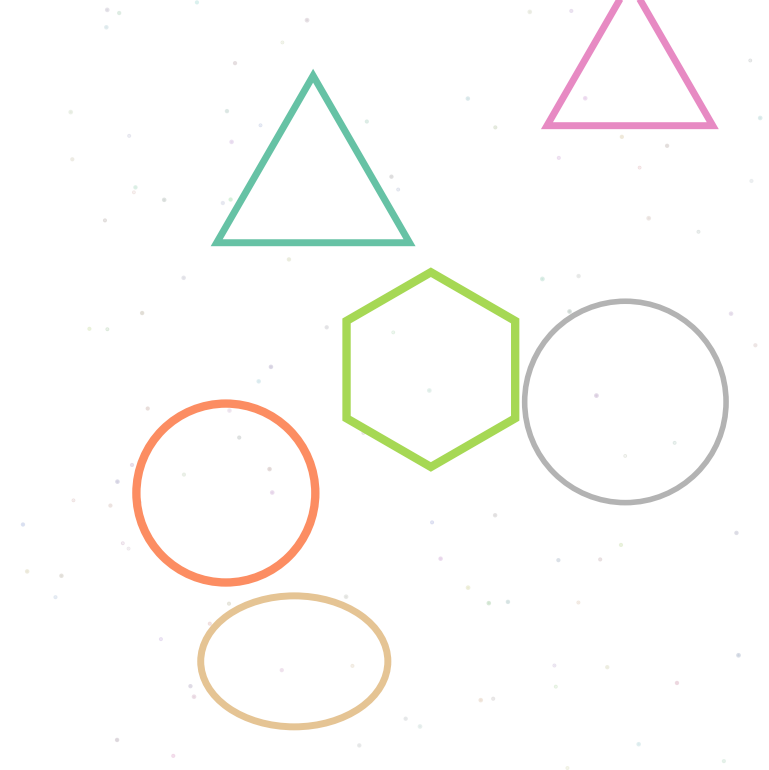[{"shape": "triangle", "thickness": 2.5, "radius": 0.72, "center": [0.407, 0.757]}, {"shape": "circle", "thickness": 3, "radius": 0.58, "center": [0.293, 0.36]}, {"shape": "triangle", "thickness": 2.5, "radius": 0.62, "center": [0.818, 0.899]}, {"shape": "hexagon", "thickness": 3, "radius": 0.63, "center": [0.56, 0.52]}, {"shape": "oval", "thickness": 2.5, "radius": 0.61, "center": [0.382, 0.141]}, {"shape": "circle", "thickness": 2, "radius": 0.65, "center": [0.812, 0.478]}]